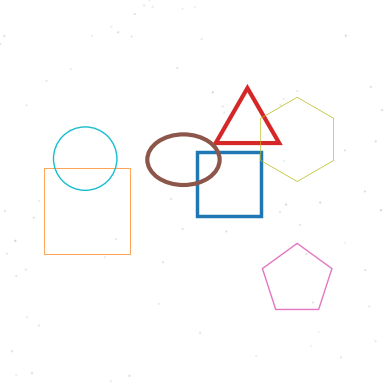[{"shape": "square", "thickness": 2.5, "radius": 0.42, "center": [0.596, 0.522]}, {"shape": "square", "thickness": 0.5, "radius": 0.56, "center": [0.226, 0.452]}, {"shape": "triangle", "thickness": 3, "radius": 0.48, "center": [0.643, 0.676]}, {"shape": "oval", "thickness": 3, "radius": 0.47, "center": [0.477, 0.585]}, {"shape": "pentagon", "thickness": 1, "radius": 0.47, "center": [0.772, 0.273]}, {"shape": "hexagon", "thickness": 0.5, "radius": 0.55, "center": [0.772, 0.638]}, {"shape": "circle", "thickness": 1, "radius": 0.41, "center": [0.221, 0.588]}]